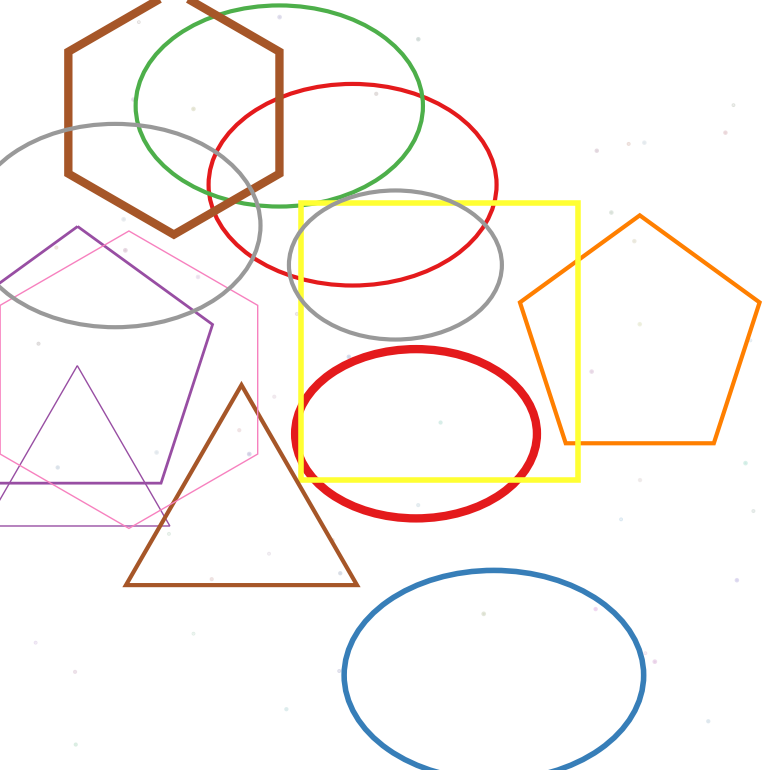[{"shape": "oval", "thickness": 3, "radius": 0.79, "center": [0.54, 0.437]}, {"shape": "oval", "thickness": 1.5, "radius": 0.94, "center": [0.458, 0.76]}, {"shape": "oval", "thickness": 2, "radius": 0.97, "center": [0.641, 0.123]}, {"shape": "oval", "thickness": 1.5, "radius": 0.93, "center": [0.363, 0.862]}, {"shape": "triangle", "thickness": 0.5, "radius": 0.69, "center": [0.1, 0.386]}, {"shape": "pentagon", "thickness": 1, "radius": 0.92, "center": [0.101, 0.522]}, {"shape": "pentagon", "thickness": 1.5, "radius": 0.82, "center": [0.831, 0.557]}, {"shape": "square", "thickness": 2, "radius": 0.9, "center": [0.571, 0.557]}, {"shape": "hexagon", "thickness": 3, "radius": 0.79, "center": [0.226, 0.854]}, {"shape": "triangle", "thickness": 1.5, "radius": 0.87, "center": [0.314, 0.327]}, {"shape": "hexagon", "thickness": 0.5, "radius": 0.97, "center": [0.167, 0.507]}, {"shape": "oval", "thickness": 1.5, "radius": 0.69, "center": [0.514, 0.656]}, {"shape": "oval", "thickness": 1.5, "radius": 0.94, "center": [0.15, 0.707]}]